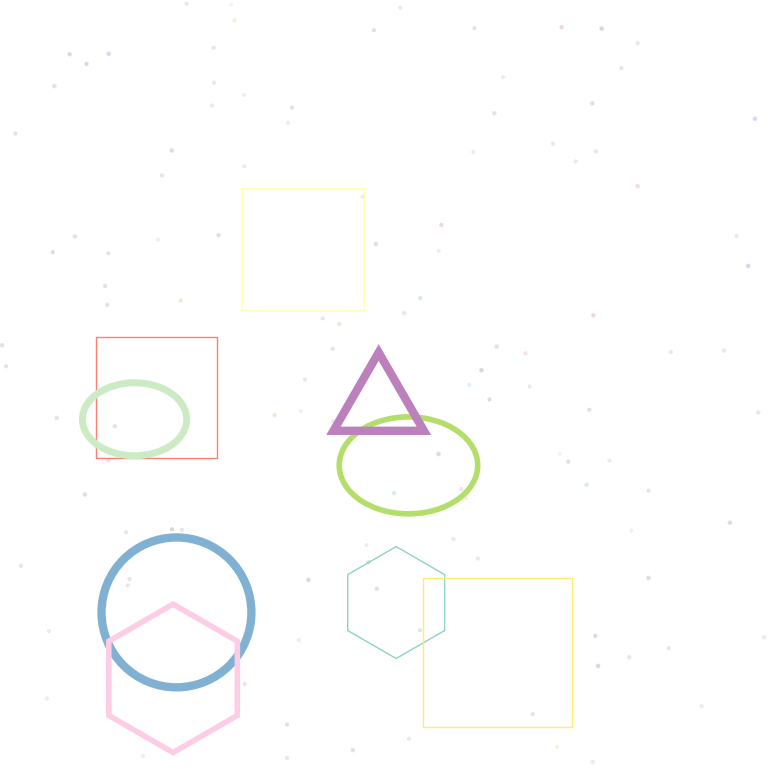[{"shape": "hexagon", "thickness": 0.5, "radius": 0.36, "center": [0.514, 0.217]}, {"shape": "square", "thickness": 0.5, "radius": 0.4, "center": [0.393, 0.677]}, {"shape": "square", "thickness": 0.5, "radius": 0.39, "center": [0.204, 0.484]}, {"shape": "circle", "thickness": 3, "radius": 0.49, "center": [0.229, 0.205]}, {"shape": "oval", "thickness": 2, "radius": 0.45, "center": [0.53, 0.396]}, {"shape": "hexagon", "thickness": 2, "radius": 0.48, "center": [0.225, 0.119]}, {"shape": "triangle", "thickness": 3, "radius": 0.34, "center": [0.492, 0.474]}, {"shape": "oval", "thickness": 2.5, "radius": 0.34, "center": [0.175, 0.456]}, {"shape": "square", "thickness": 0.5, "radius": 0.48, "center": [0.646, 0.152]}]